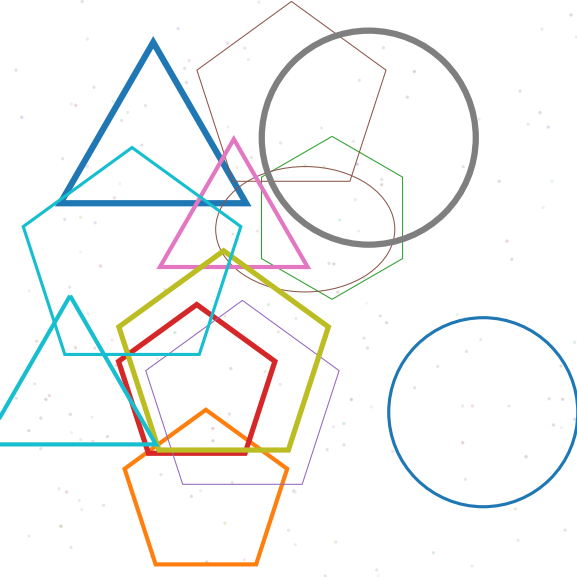[{"shape": "triangle", "thickness": 3, "radius": 0.93, "center": [0.265, 0.74]}, {"shape": "circle", "thickness": 1.5, "radius": 0.82, "center": [0.837, 0.285]}, {"shape": "pentagon", "thickness": 2, "radius": 0.74, "center": [0.357, 0.142]}, {"shape": "hexagon", "thickness": 0.5, "radius": 0.71, "center": [0.575, 0.622]}, {"shape": "pentagon", "thickness": 2.5, "radius": 0.71, "center": [0.341, 0.329]}, {"shape": "pentagon", "thickness": 0.5, "radius": 0.88, "center": [0.42, 0.303]}, {"shape": "pentagon", "thickness": 0.5, "radius": 0.86, "center": [0.505, 0.824]}, {"shape": "oval", "thickness": 0.5, "radius": 0.78, "center": [0.529, 0.602]}, {"shape": "triangle", "thickness": 2, "radius": 0.74, "center": [0.405, 0.611]}, {"shape": "circle", "thickness": 3, "radius": 0.93, "center": [0.639, 0.761]}, {"shape": "pentagon", "thickness": 2.5, "radius": 0.95, "center": [0.387, 0.374]}, {"shape": "pentagon", "thickness": 1.5, "radius": 0.99, "center": [0.229, 0.546]}, {"shape": "triangle", "thickness": 2, "radius": 0.86, "center": [0.121, 0.315]}]